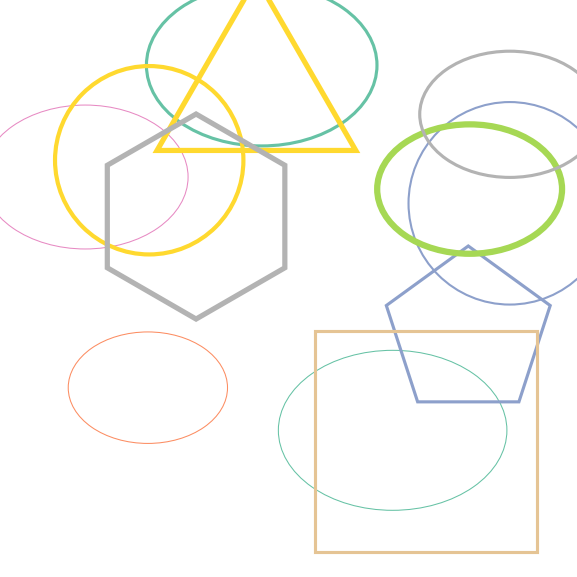[{"shape": "oval", "thickness": 0.5, "radius": 0.99, "center": [0.68, 0.254]}, {"shape": "oval", "thickness": 1.5, "radius": 1.0, "center": [0.453, 0.886]}, {"shape": "oval", "thickness": 0.5, "radius": 0.69, "center": [0.256, 0.328]}, {"shape": "circle", "thickness": 1, "radius": 0.88, "center": [0.883, 0.647]}, {"shape": "pentagon", "thickness": 1.5, "radius": 0.75, "center": [0.811, 0.424]}, {"shape": "oval", "thickness": 0.5, "radius": 0.89, "center": [0.148, 0.693]}, {"shape": "oval", "thickness": 3, "radius": 0.8, "center": [0.813, 0.672]}, {"shape": "triangle", "thickness": 2.5, "radius": 0.99, "center": [0.444, 0.838]}, {"shape": "circle", "thickness": 2, "radius": 0.82, "center": [0.258, 0.722]}, {"shape": "square", "thickness": 1.5, "radius": 0.96, "center": [0.738, 0.234]}, {"shape": "hexagon", "thickness": 2.5, "radius": 0.89, "center": [0.34, 0.624]}, {"shape": "oval", "thickness": 1.5, "radius": 0.78, "center": [0.883, 0.801]}]